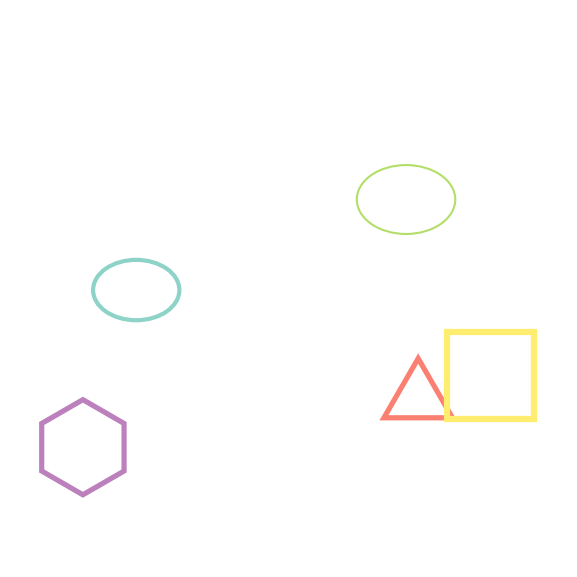[{"shape": "oval", "thickness": 2, "radius": 0.37, "center": [0.236, 0.497]}, {"shape": "triangle", "thickness": 2.5, "radius": 0.34, "center": [0.724, 0.31]}, {"shape": "oval", "thickness": 1, "radius": 0.43, "center": [0.703, 0.654]}, {"shape": "hexagon", "thickness": 2.5, "radius": 0.41, "center": [0.144, 0.225]}, {"shape": "square", "thickness": 3, "radius": 0.38, "center": [0.85, 0.349]}]